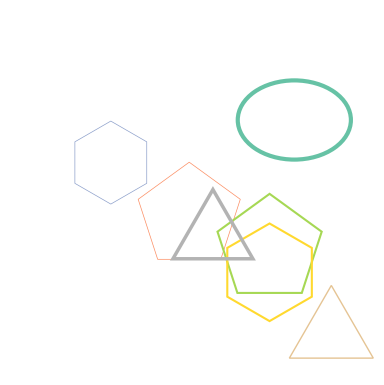[{"shape": "oval", "thickness": 3, "radius": 0.73, "center": [0.764, 0.688]}, {"shape": "pentagon", "thickness": 0.5, "radius": 0.7, "center": [0.492, 0.439]}, {"shape": "hexagon", "thickness": 0.5, "radius": 0.54, "center": [0.288, 0.578]}, {"shape": "pentagon", "thickness": 1.5, "radius": 0.71, "center": [0.7, 0.354]}, {"shape": "hexagon", "thickness": 1.5, "radius": 0.63, "center": [0.7, 0.293]}, {"shape": "triangle", "thickness": 1, "radius": 0.63, "center": [0.861, 0.133]}, {"shape": "triangle", "thickness": 2.5, "radius": 0.6, "center": [0.553, 0.388]}]